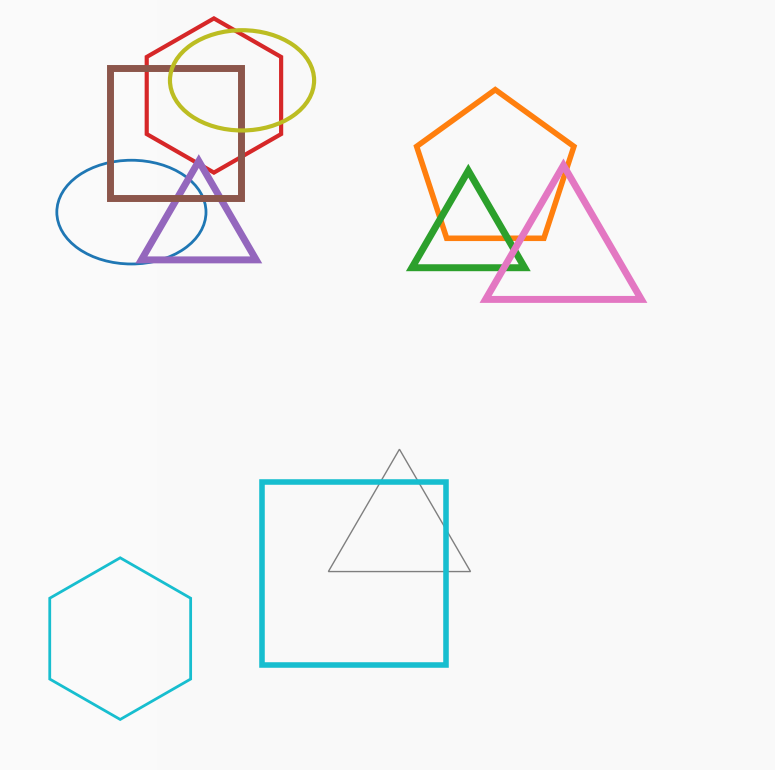[{"shape": "oval", "thickness": 1, "radius": 0.48, "center": [0.17, 0.725]}, {"shape": "pentagon", "thickness": 2, "radius": 0.53, "center": [0.639, 0.777]}, {"shape": "triangle", "thickness": 2.5, "radius": 0.42, "center": [0.604, 0.694]}, {"shape": "hexagon", "thickness": 1.5, "radius": 0.5, "center": [0.276, 0.876]}, {"shape": "triangle", "thickness": 2.5, "radius": 0.43, "center": [0.257, 0.705]}, {"shape": "square", "thickness": 2.5, "radius": 0.42, "center": [0.226, 0.827]}, {"shape": "triangle", "thickness": 2.5, "radius": 0.58, "center": [0.727, 0.669]}, {"shape": "triangle", "thickness": 0.5, "radius": 0.53, "center": [0.515, 0.311]}, {"shape": "oval", "thickness": 1.5, "radius": 0.46, "center": [0.312, 0.896]}, {"shape": "square", "thickness": 2, "radius": 0.59, "center": [0.457, 0.255]}, {"shape": "hexagon", "thickness": 1, "radius": 0.52, "center": [0.155, 0.171]}]